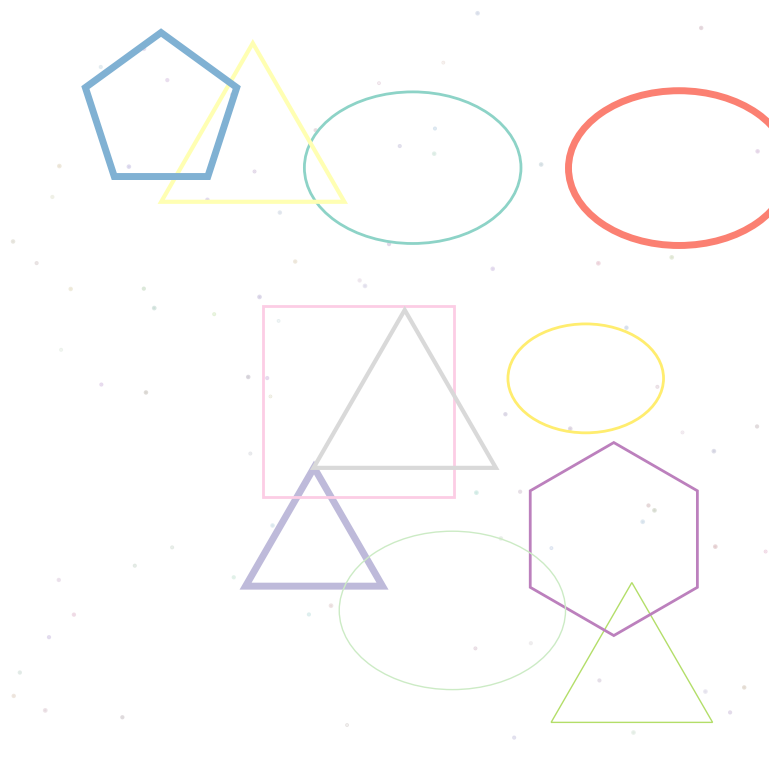[{"shape": "oval", "thickness": 1, "radius": 0.7, "center": [0.536, 0.782]}, {"shape": "triangle", "thickness": 1.5, "radius": 0.69, "center": [0.328, 0.807]}, {"shape": "triangle", "thickness": 2.5, "radius": 0.51, "center": [0.408, 0.29]}, {"shape": "oval", "thickness": 2.5, "radius": 0.72, "center": [0.882, 0.782]}, {"shape": "pentagon", "thickness": 2.5, "radius": 0.52, "center": [0.209, 0.854]}, {"shape": "triangle", "thickness": 0.5, "radius": 0.61, "center": [0.821, 0.122]}, {"shape": "square", "thickness": 1, "radius": 0.62, "center": [0.466, 0.478]}, {"shape": "triangle", "thickness": 1.5, "radius": 0.68, "center": [0.526, 0.461]}, {"shape": "hexagon", "thickness": 1, "radius": 0.63, "center": [0.797, 0.3]}, {"shape": "oval", "thickness": 0.5, "radius": 0.73, "center": [0.588, 0.207]}, {"shape": "oval", "thickness": 1, "radius": 0.51, "center": [0.761, 0.509]}]